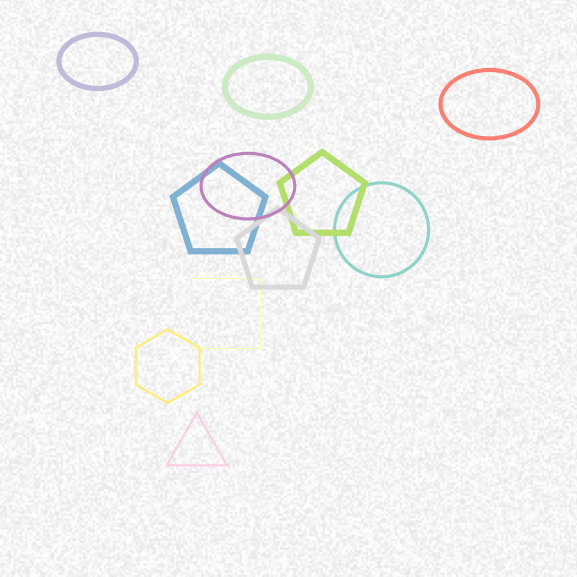[{"shape": "circle", "thickness": 1.5, "radius": 0.41, "center": [0.661, 0.601]}, {"shape": "square", "thickness": 0.5, "radius": 0.31, "center": [0.389, 0.457]}, {"shape": "oval", "thickness": 2.5, "radius": 0.34, "center": [0.169, 0.893]}, {"shape": "oval", "thickness": 2, "radius": 0.42, "center": [0.847, 0.819]}, {"shape": "pentagon", "thickness": 3, "radius": 0.42, "center": [0.38, 0.632]}, {"shape": "pentagon", "thickness": 3, "radius": 0.39, "center": [0.558, 0.659]}, {"shape": "triangle", "thickness": 1, "radius": 0.3, "center": [0.341, 0.224]}, {"shape": "pentagon", "thickness": 2.5, "radius": 0.38, "center": [0.481, 0.563]}, {"shape": "oval", "thickness": 1.5, "radius": 0.41, "center": [0.429, 0.677]}, {"shape": "oval", "thickness": 3, "radius": 0.37, "center": [0.464, 0.849]}, {"shape": "hexagon", "thickness": 1, "radius": 0.32, "center": [0.291, 0.365]}]